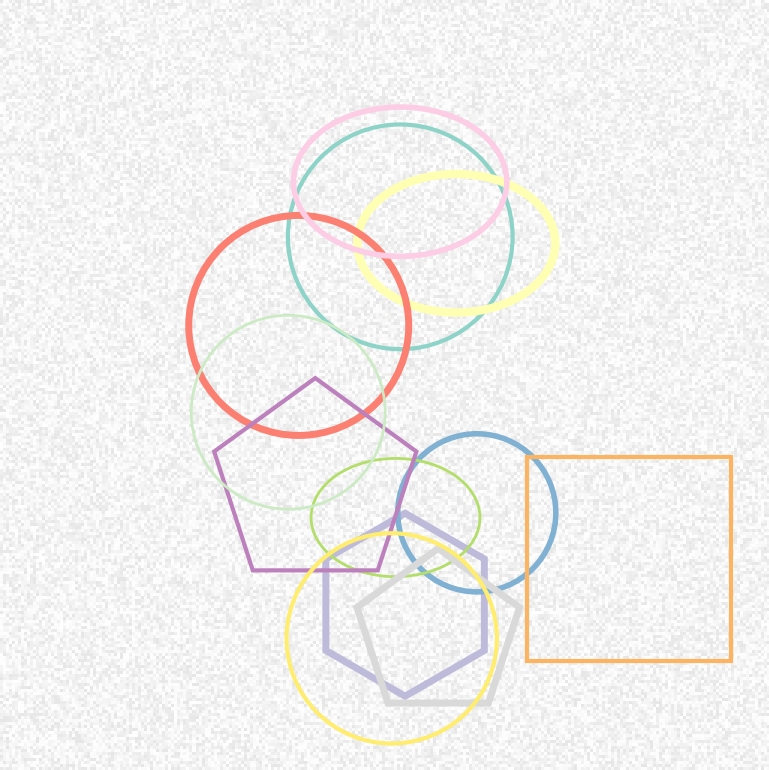[{"shape": "circle", "thickness": 1.5, "radius": 0.73, "center": [0.52, 0.692]}, {"shape": "oval", "thickness": 3, "radius": 0.64, "center": [0.593, 0.684]}, {"shape": "hexagon", "thickness": 2.5, "radius": 0.59, "center": [0.526, 0.215]}, {"shape": "circle", "thickness": 2.5, "radius": 0.71, "center": [0.388, 0.577]}, {"shape": "circle", "thickness": 2, "radius": 0.51, "center": [0.619, 0.334]}, {"shape": "square", "thickness": 1.5, "radius": 0.66, "center": [0.817, 0.274]}, {"shape": "oval", "thickness": 1, "radius": 0.55, "center": [0.514, 0.328]}, {"shape": "oval", "thickness": 2, "radius": 0.69, "center": [0.52, 0.764]}, {"shape": "pentagon", "thickness": 2.5, "radius": 0.55, "center": [0.569, 0.177]}, {"shape": "pentagon", "thickness": 1.5, "radius": 0.69, "center": [0.409, 0.371]}, {"shape": "circle", "thickness": 1, "radius": 0.63, "center": [0.374, 0.465]}, {"shape": "circle", "thickness": 1.5, "radius": 0.68, "center": [0.509, 0.171]}]